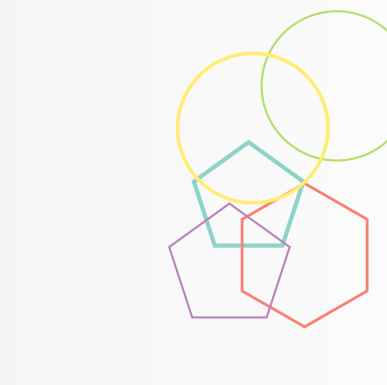[{"shape": "pentagon", "thickness": 3, "radius": 0.74, "center": [0.642, 0.482]}, {"shape": "hexagon", "thickness": 2, "radius": 0.93, "center": [0.786, 0.337]}, {"shape": "circle", "thickness": 1.5, "radius": 0.97, "center": [0.869, 0.777]}, {"shape": "pentagon", "thickness": 1.5, "radius": 0.82, "center": [0.592, 0.308]}, {"shape": "circle", "thickness": 2.5, "radius": 0.97, "center": [0.652, 0.667]}]